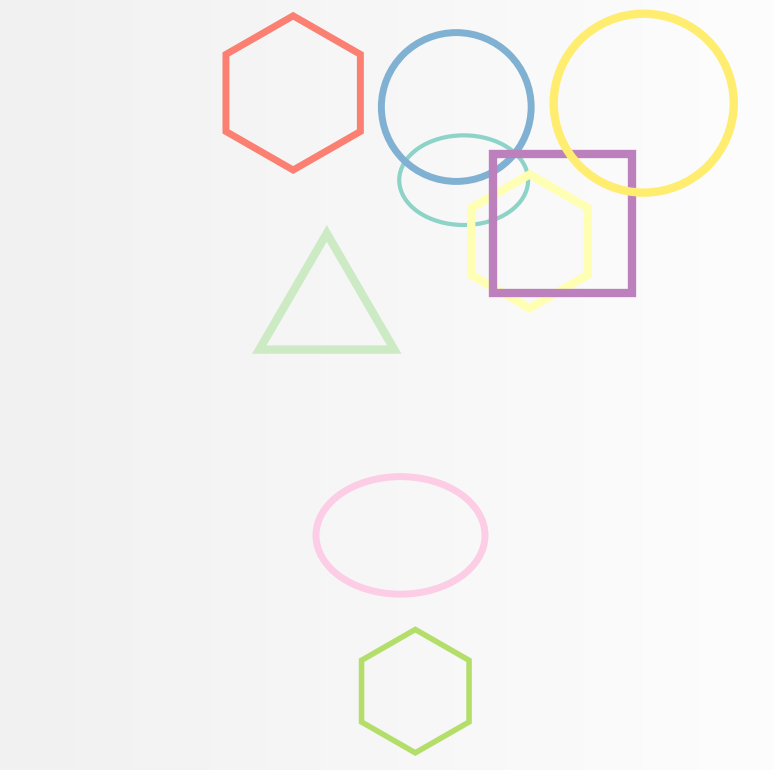[{"shape": "oval", "thickness": 1.5, "radius": 0.42, "center": [0.598, 0.766]}, {"shape": "hexagon", "thickness": 3, "radius": 0.43, "center": [0.683, 0.687]}, {"shape": "hexagon", "thickness": 2.5, "radius": 0.5, "center": [0.378, 0.879]}, {"shape": "circle", "thickness": 2.5, "radius": 0.48, "center": [0.589, 0.861]}, {"shape": "hexagon", "thickness": 2, "radius": 0.4, "center": [0.536, 0.102]}, {"shape": "oval", "thickness": 2.5, "radius": 0.55, "center": [0.517, 0.305]}, {"shape": "square", "thickness": 3, "radius": 0.45, "center": [0.726, 0.71]}, {"shape": "triangle", "thickness": 3, "radius": 0.5, "center": [0.422, 0.596]}, {"shape": "circle", "thickness": 3, "radius": 0.58, "center": [0.831, 0.866]}]